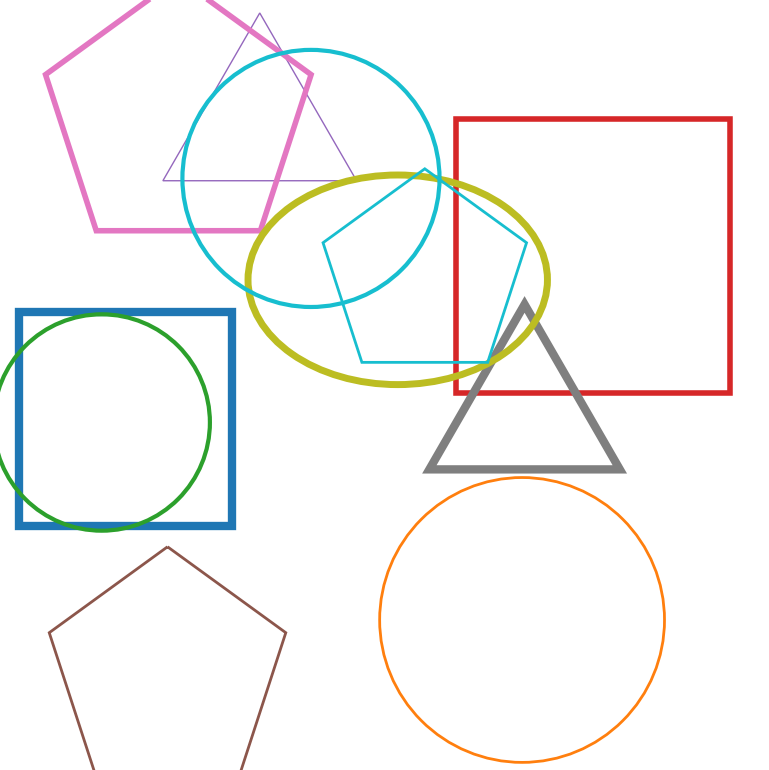[{"shape": "square", "thickness": 3, "radius": 0.69, "center": [0.163, 0.456]}, {"shape": "circle", "thickness": 1, "radius": 0.92, "center": [0.678, 0.195]}, {"shape": "circle", "thickness": 1.5, "radius": 0.7, "center": [0.132, 0.451]}, {"shape": "square", "thickness": 2, "radius": 0.89, "center": [0.77, 0.668]}, {"shape": "triangle", "thickness": 0.5, "radius": 0.73, "center": [0.337, 0.838]}, {"shape": "pentagon", "thickness": 1, "radius": 0.81, "center": [0.218, 0.128]}, {"shape": "pentagon", "thickness": 2, "radius": 0.91, "center": [0.232, 0.847]}, {"shape": "triangle", "thickness": 3, "radius": 0.71, "center": [0.681, 0.462]}, {"shape": "oval", "thickness": 2.5, "radius": 0.97, "center": [0.517, 0.637]}, {"shape": "pentagon", "thickness": 1, "radius": 0.69, "center": [0.552, 0.642]}, {"shape": "circle", "thickness": 1.5, "radius": 0.83, "center": [0.404, 0.768]}]